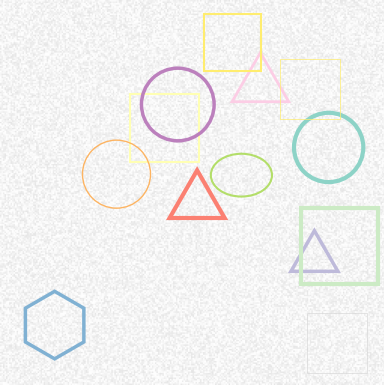[{"shape": "circle", "thickness": 3, "radius": 0.45, "center": [0.854, 0.617]}, {"shape": "square", "thickness": 1.5, "radius": 0.45, "center": [0.426, 0.668]}, {"shape": "triangle", "thickness": 2.5, "radius": 0.35, "center": [0.817, 0.33]}, {"shape": "triangle", "thickness": 3, "radius": 0.41, "center": [0.512, 0.475]}, {"shape": "hexagon", "thickness": 2.5, "radius": 0.44, "center": [0.142, 0.156]}, {"shape": "circle", "thickness": 1, "radius": 0.44, "center": [0.303, 0.548]}, {"shape": "oval", "thickness": 1.5, "radius": 0.4, "center": [0.627, 0.545]}, {"shape": "triangle", "thickness": 2, "radius": 0.43, "center": [0.676, 0.778]}, {"shape": "square", "thickness": 0.5, "radius": 0.39, "center": [0.875, 0.109]}, {"shape": "circle", "thickness": 2.5, "radius": 0.47, "center": [0.462, 0.729]}, {"shape": "square", "thickness": 3, "radius": 0.5, "center": [0.882, 0.361]}, {"shape": "square", "thickness": 1.5, "radius": 0.37, "center": [0.604, 0.89]}, {"shape": "square", "thickness": 0.5, "radius": 0.39, "center": [0.806, 0.769]}]